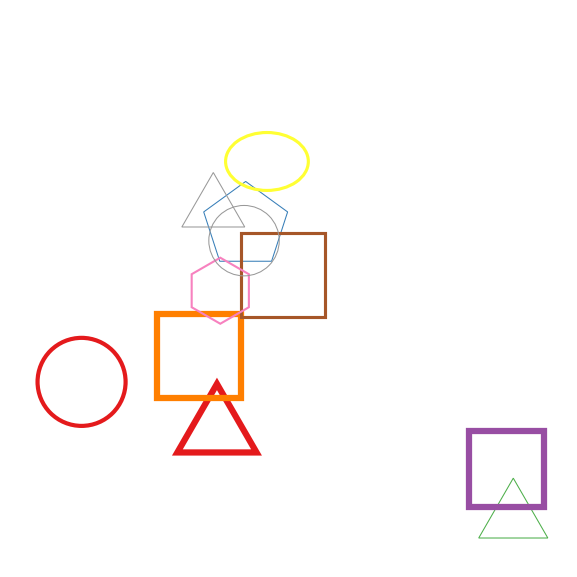[{"shape": "circle", "thickness": 2, "radius": 0.38, "center": [0.141, 0.338]}, {"shape": "triangle", "thickness": 3, "radius": 0.4, "center": [0.376, 0.255]}, {"shape": "pentagon", "thickness": 0.5, "radius": 0.38, "center": [0.425, 0.609]}, {"shape": "triangle", "thickness": 0.5, "radius": 0.35, "center": [0.889, 0.102]}, {"shape": "square", "thickness": 3, "radius": 0.33, "center": [0.877, 0.187]}, {"shape": "square", "thickness": 3, "radius": 0.36, "center": [0.345, 0.383]}, {"shape": "oval", "thickness": 1.5, "radius": 0.36, "center": [0.462, 0.72]}, {"shape": "square", "thickness": 1.5, "radius": 0.36, "center": [0.49, 0.523]}, {"shape": "hexagon", "thickness": 1, "radius": 0.29, "center": [0.381, 0.496]}, {"shape": "circle", "thickness": 0.5, "radius": 0.3, "center": [0.423, 0.582]}, {"shape": "triangle", "thickness": 0.5, "radius": 0.31, "center": [0.369, 0.638]}]